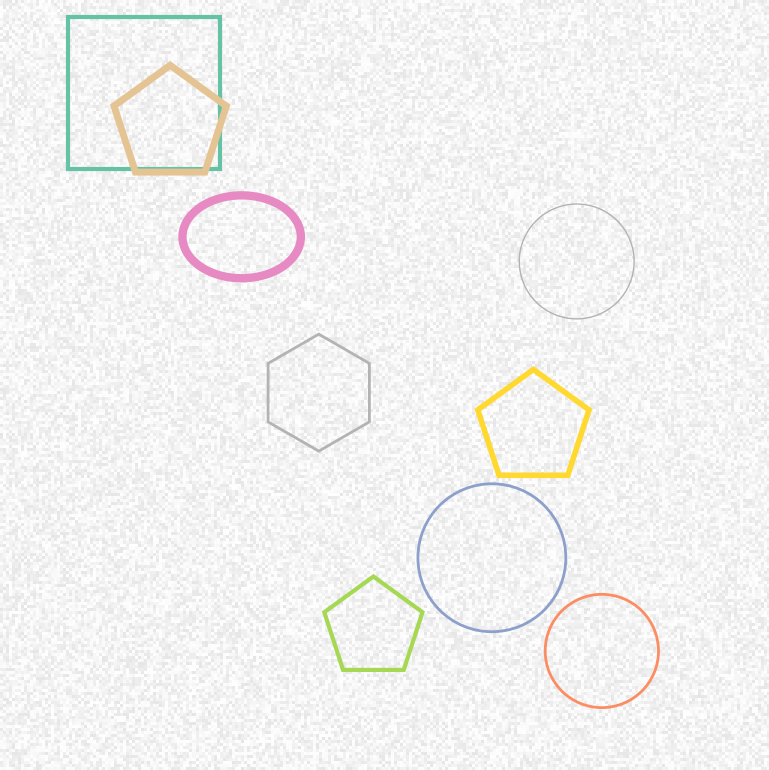[{"shape": "square", "thickness": 1.5, "radius": 0.49, "center": [0.187, 0.879]}, {"shape": "circle", "thickness": 1, "radius": 0.37, "center": [0.782, 0.155]}, {"shape": "circle", "thickness": 1, "radius": 0.48, "center": [0.639, 0.276]}, {"shape": "oval", "thickness": 3, "radius": 0.38, "center": [0.314, 0.692]}, {"shape": "pentagon", "thickness": 1.5, "radius": 0.34, "center": [0.485, 0.184]}, {"shape": "pentagon", "thickness": 2, "radius": 0.38, "center": [0.693, 0.444]}, {"shape": "pentagon", "thickness": 2.5, "radius": 0.38, "center": [0.221, 0.839]}, {"shape": "circle", "thickness": 0.5, "radius": 0.37, "center": [0.749, 0.66]}, {"shape": "hexagon", "thickness": 1, "radius": 0.38, "center": [0.414, 0.49]}]